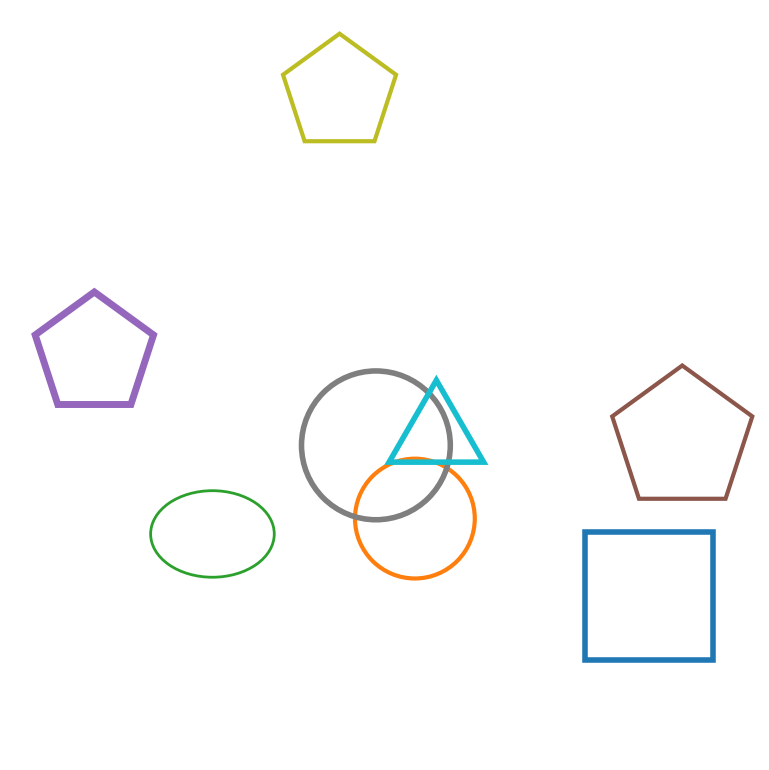[{"shape": "square", "thickness": 2, "radius": 0.42, "center": [0.843, 0.226]}, {"shape": "circle", "thickness": 1.5, "radius": 0.39, "center": [0.539, 0.327]}, {"shape": "oval", "thickness": 1, "radius": 0.4, "center": [0.276, 0.307]}, {"shape": "pentagon", "thickness": 2.5, "radius": 0.4, "center": [0.123, 0.54]}, {"shape": "pentagon", "thickness": 1.5, "radius": 0.48, "center": [0.886, 0.43]}, {"shape": "circle", "thickness": 2, "radius": 0.48, "center": [0.488, 0.422]}, {"shape": "pentagon", "thickness": 1.5, "radius": 0.39, "center": [0.441, 0.879]}, {"shape": "triangle", "thickness": 2, "radius": 0.35, "center": [0.567, 0.435]}]